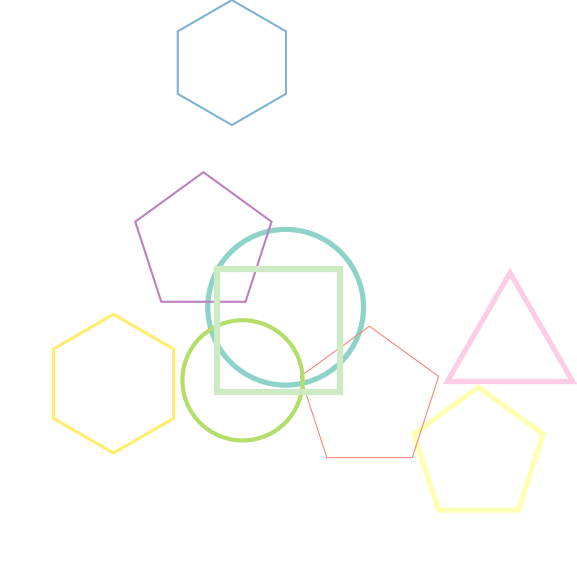[{"shape": "circle", "thickness": 2.5, "radius": 0.67, "center": [0.495, 0.467]}, {"shape": "pentagon", "thickness": 2.5, "radius": 0.59, "center": [0.828, 0.211]}, {"shape": "pentagon", "thickness": 0.5, "radius": 0.63, "center": [0.64, 0.308]}, {"shape": "hexagon", "thickness": 1, "radius": 0.54, "center": [0.402, 0.891]}, {"shape": "circle", "thickness": 2, "radius": 0.52, "center": [0.42, 0.341]}, {"shape": "triangle", "thickness": 2.5, "radius": 0.63, "center": [0.883, 0.401]}, {"shape": "pentagon", "thickness": 1, "radius": 0.62, "center": [0.352, 0.577]}, {"shape": "square", "thickness": 3, "radius": 0.53, "center": [0.483, 0.427]}, {"shape": "hexagon", "thickness": 1.5, "radius": 0.6, "center": [0.197, 0.335]}]